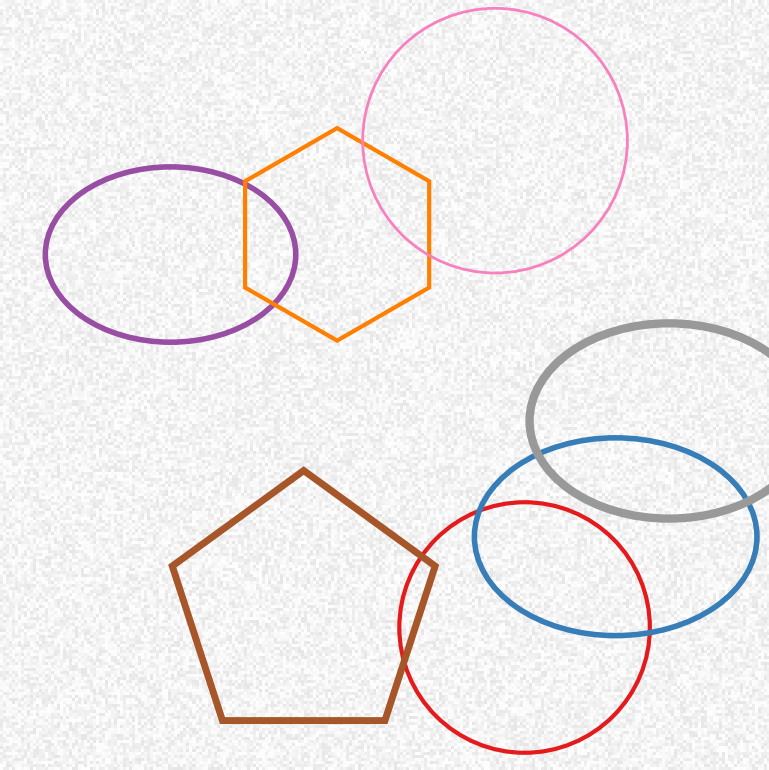[{"shape": "circle", "thickness": 1.5, "radius": 0.81, "center": [0.681, 0.185]}, {"shape": "oval", "thickness": 2, "radius": 0.92, "center": [0.8, 0.303]}, {"shape": "oval", "thickness": 2, "radius": 0.81, "center": [0.221, 0.669]}, {"shape": "hexagon", "thickness": 1.5, "radius": 0.69, "center": [0.438, 0.696]}, {"shape": "pentagon", "thickness": 2.5, "radius": 0.9, "center": [0.394, 0.209]}, {"shape": "circle", "thickness": 1, "radius": 0.86, "center": [0.643, 0.817]}, {"shape": "oval", "thickness": 3, "radius": 0.91, "center": [0.869, 0.453]}]